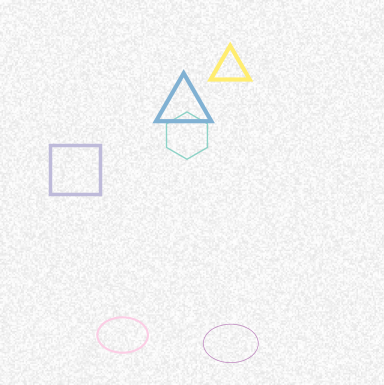[{"shape": "hexagon", "thickness": 1, "radius": 0.31, "center": [0.486, 0.648]}, {"shape": "square", "thickness": 2.5, "radius": 0.32, "center": [0.195, 0.561]}, {"shape": "triangle", "thickness": 3, "radius": 0.41, "center": [0.477, 0.727]}, {"shape": "oval", "thickness": 1.5, "radius": 0.33, "center": [0.319, 0.13]}, {"shape": "oval", "thickness": 0.5, "radius": 0.36, "center": [0.599, 0.108]}, {"shape": "triangle", "thickness": 3, "radius": 0.29, "center": [0.598, 0.823]}]